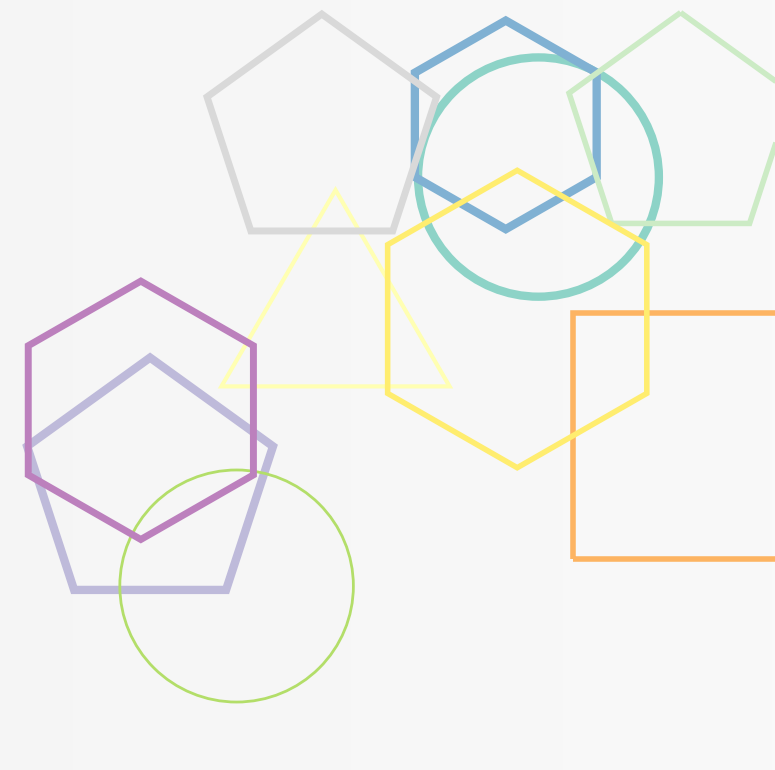[{"shape": "circle", "thickness": 3, "radius": 0.78, "center": [0.695, 0.77]}, {"shape": "triangle", "thickness": 1.5, "radius": 0.85, "center": [0.433, 0.583]}, {"shape": "pentagon", "thickness": 3, "radius": 0.83, "center": [0.194, 0.369]}, {"shape": "hexagon", "thickness": 3, "radius": 0.68, "center": [0.653, 0.838]}, {"shape": "square", "thickness": 2, "radius": 0.8, "center": [0.899, 0.433]}, {"shape": "circle", "thickness": 1, "radius": 0.75, "center": [0.305, 0.239]}, {"shape": "pentagon", "thickness": 2.5, "radius": 0.78, "center": [0.415, 0.826]}, {"shape": "hexagon", "thickness": 2.5, "radius": 0.84, "center": [0.182, 0.467]}, {"shape": "pentagon", "thickness": 2, "radius": 0.76, "center": [0.878, 0.832]}, {"shape": "hexagon", "thickness": 2, "radius": 0.97, "center": [0.667, 0.586]}]